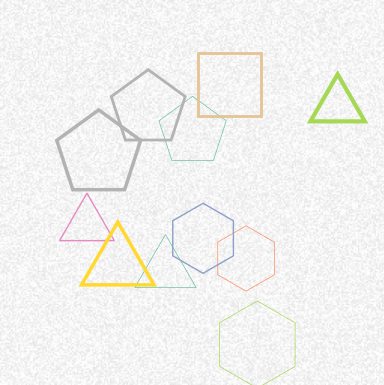[{"shape": "pentagon", "thickness": 0.5, "radius": 0.46, "center": [0.5, 0.658]}, {"shape": "triangle", "thickness": 0.5, "radius": 0.46, "center": [0.43, 0.299]}, {"shape": "hexagon", "thickness": 0.5, "radius": 0.42, "center": [0.639, 0.329]}, {"shape": "hexagon", "thickness": 1, "radius": 0.45, "center": [0.527, 0.381]}, {"shape": "triangle", "thickness": 1, "radius": 0.41, "center": [0.226, 0.416]}, {"shape": "hexagon", "thickness": 0.5, "radius": 0.57, "center": [0.668, 0.105]}, {"shape": "triangle", "thickness": 3, "radius": 0.41, "center": [0.877, 0.726]}, {"shape": "triangle", "thickness": 2.5, "radius": 0.54, "center": [0.306, 0.314]}, {"shape": "square", "thickness": 2, "radius": 0.41, "center": [0.597, 0.781]}, {"shape": "pentagon", "thickness": 2.5, "radius": 0.57, "center": [0.256, 0.6]}, {"shape": "pentagon", "thickness": 2, "radius": 0.51, "center": [0.385, 0.718]}]